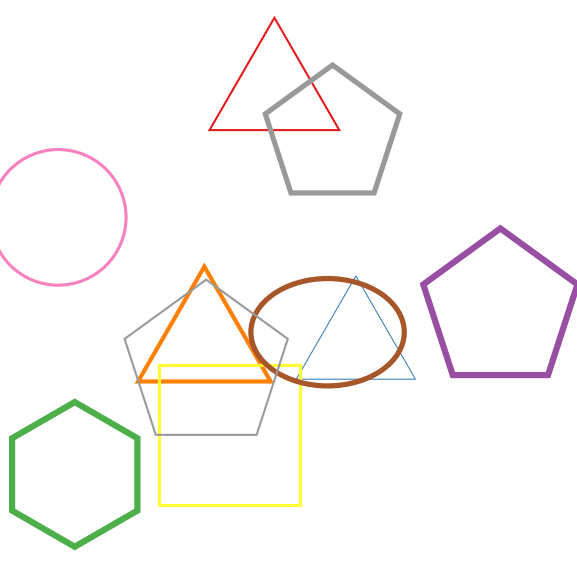[{"shape": "triangle", "thickness": 1, "radius": 0.65, "center": [0.475, 0.839]}, {"shape": "triangle", "thickness": 0.5, "radius": 0.6, "center": [0.616, 0.402]}, {"shape": "hexagon", "thickness": 3, "radius": 0.63, "center": [0.129, 0.178]}, {"shape": "pentagon", "thickness": 3, "radius": 0.7, "center": [0.866, 0.463]}, {"shape": "triangle", "thickness": 2, "radius": 0.66, "center": [0.354, 0.405]}, {"shape": "square", "thickness": 1.5, "radius": 0.61, "center": [0.398, 0.246]}, {"shape": "oval", "thickness": 2.5, "radius": 0.66, "center": [0.567, 0.424]}, {"shape": "circle", "thickness": 1.5, "radius": 0.59, "center": [0.101, 0.623]}, {"shape": "pentagon", "thickness": 1, "radius": 0.74, "center": [0.357, 0.366]}, {"shape": "pentagon", "thickness": 2.5, "radius": 0.61, "center": [0.576, 0.764]}]